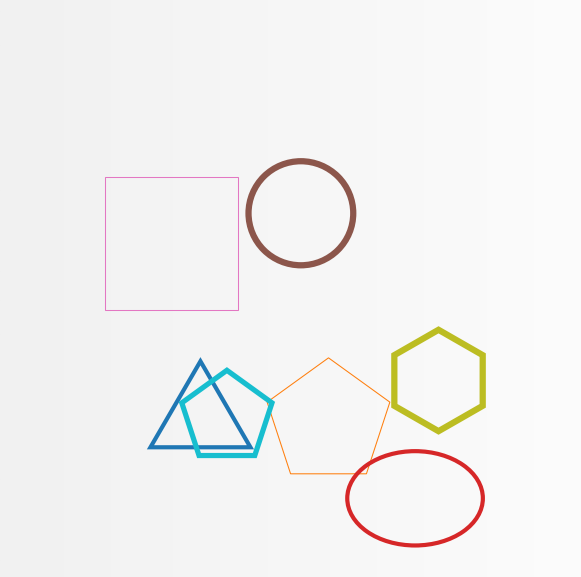[{"shape": "triangle", "thickness": 2, "radius": 0.5, "center": [0.345, 0.274]}, {"shape": "pentagon", "thickness": 0.5, "radius": 0.55, "center": [0.565, 0.268]}, {"shape": "oval", "thickness": 2, "radius": 0.58, "center": [0.714, 0.136]}, {"shape": "circle", "thickness": 3, "radius": 0.45, "center": [0.518, 0.63]}, {"shape": "square", "thickness": 0.5, "radius": 0.57, "center": [0.295, 0.577]}, {"shape": "hexagon", "thickness": 3, "radius": 0.44, "center": [0.754, 0.34]}, {"shape": "pentagon", "thickness": 2.5, "radius": 0.41, "center": [0.39, 0.276]}]